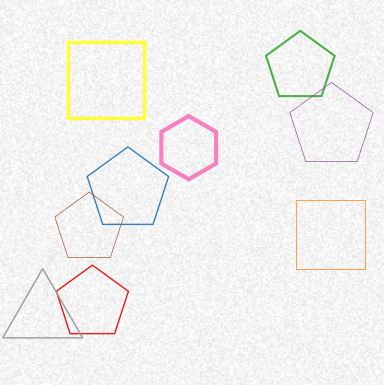[{"shape": "pentagon", "thickness": 1, "radius": 0.49, "center": [0.24, 0.213]}, {"shape": "pentagon", "thickness": 1, "radius": 0.56, "center": [0.332, 0.507]}, {"shape": "pentagon", "thickness": 1.5, "radius": 0.47, "center": [0.78, 0.826]}, {"shape": "pentagon", "thickness": 0.5, "radius": 0.57, "center": [0.861, 0.672]}, {"shape": "square", "thickness": 0.5, "radius": 0.44, "center": [0.859, 0.391]}, {"shape": "square", "thickness": 2.5, "radius": 0.49, "center": [0.276, 0.793]}, {"shape": "pentagon", "thickness": 0.5, "radius": 0.47, "center": [0.232, 0.407]}, {"shape": "hexagon", "thickness": 3, "radius": 0.41, "center": [0.49, 0.616]}, {"shape": "triangle", "thickness": 1, "radius": 0.6, "center": [0.111, 0.182]}]